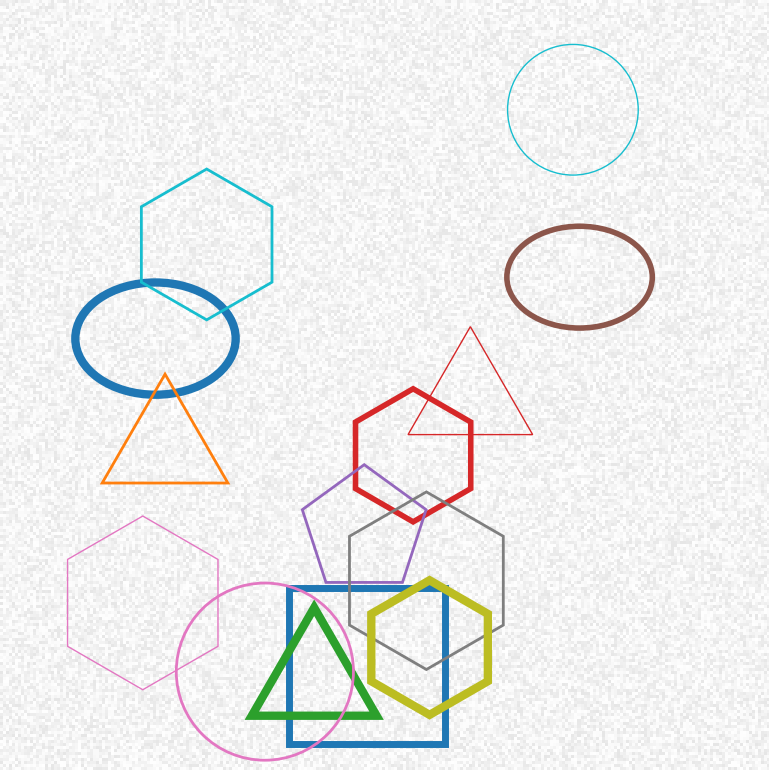[{"shape": "oval", "thickness": 3, "radius": 0.52, "center": [0.202, 0.56]}, {"shape": "square", "thickness": 2.5, "radius": 0.51, "center": [0.476, 0.135]}, {"shape": "triangle", "thickness": 1, "radius": 0.47, "center": [0.214, 0.42]}, {"shape": "triangle", "thickness": 3, "radius": 0.47, "center": [0.408, 0.117]}, {"shape": "hexagon", "thickness": 2, "radius": 0.43, "center": [0.537, 0.409]}, {"shape": "triangle", "thickness": 0.5, "radius": 0.47, "center": [0.611, 0.482]}, {"shape": "pentagon", "thickness": 1, "radius": 0.42, "center": [0.473, 0.312]}, {"shape": "oval", "thickness": 2, "radius": 0.47, "center": [0.753, 0.64]}, {"shape": "circle", "thickness": 1, "radius": 0.58, "center": [0.344, 0.128]}, {"shape": "hexagon", "thickness": 0.5, "radius": 0.56, "center": [0.185, 0.217]}, {"shape": "hexagon", "thickness": 1, "radius": 0.58, "center": [0.554, 0.246]}, {"shape": "hexagon", "thickness": 3, "radius": 0.44, "center": [0.558, 0.159]}, {"shape": "hexagon", "thickness": 1, "radius": 0.49, "center": [0.268, 0.683]}, {"shape": "circle", "thickness": 0.5, "radius": 0.42, "center": [0.744, 0.857]}]